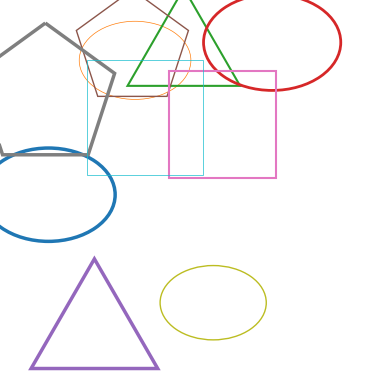[{"shape": "oval", "thickness": 2.5, "radius": 0.87, "center": [0.126, 0.494]}, {"shape": "oval", "thickness": 0.5, "radius": 0.72, "center": [0.351, 0.843]}, {"shape": "triangle", "thickness": 1.5, "radius": 0.84, "center": [0.477, 0.861]}, {"shape": "oval", "thickness": 2, "radius": 0.89, "center": [0.707, 0.89]}, {"shape": "triangle", "thickness": 2.5, "radius": 0.95, "center": [0.245, 0.138]}, {"shape": "pentagon", "thickness": 1, "radius": 0.77, "center": [0.344, 0.874]}, {"shape": "square", "thickness": 1.5, "radius": 0.7, "center": [0.578, 0.678]}, {"shape": "pentagon", "thickness": 2.5, "radius": 0.95, "center": [0.118, 0.751]}, {"shape": "oval", "thickness": 1, "radius": 0.69, "center": [0.554, 0.214]}, {"shape": "square", "thickness": 0.5, "radius": 0.75, "center": [0.376, 0.695]}]